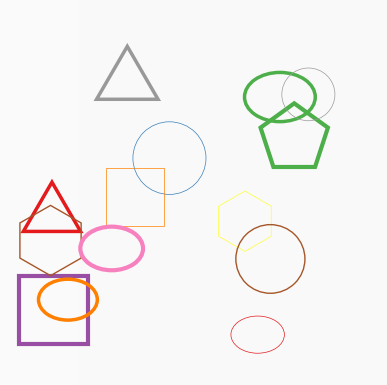[{"shape": "triangle", "thickness": 2.5, "radius": 0.43, "center": [0.134, 0.442]}, {"shape": "oval", "thickness": 0.5, "radius": 0.34, "center": [0.665, 0.131]}, {"shape": "circle", "thickness": 0.5, "radius": 0.47, "center": [0.437, 0.589]}, {"shape": "pentagon", "thickness": 3, "radius": 0.46, "center": [0.759, 0.64]}, {"shape": "oval", "thickness": 2.5, "radius": 0.46, "center": [0.722, 0.748]}, {"shape": "square", "thickness": 3, "radius": 0.44, "center": [0.137, 0.195]}, {"shape": "square", "thickness": 0.5, "radius": 0.37, "center": [0.35, 0.488]}, {"shape": "oval", "thickness": 2.5, "radius": 0.38, "center": [0.175, 0.222]}, {"shape": "hexagon", "thickness": 0.5, "radius": 0.39, "center": [0.632, 0.425]}, {"shape": "circle", "thickness": 1, "radius": 0.45, "center": [0.698, 0.327]}, {"shape": "hexagon", "thickness": 1, "radius": 0.46, "center": [0.13, 0.375]}, {"shape": "oval", "thickness": 3, "radius": 0.4, "center": [0.288, 0.355]}, {"shape": "triangle", "thickness": 2.5, "radius": 0.46, "center": [0.329, 0.788]}, {"shape": "circle", "thickness": 0.5, "radius": 0.34, "center": [0.796, 0.755]}]